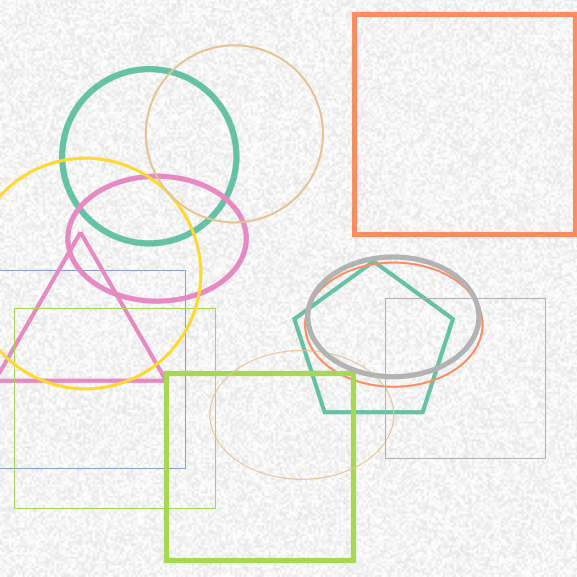[{"shape": "circle", "thickness": 3, "radius": 0.75, "center": [0.259, 0.729]}, {"shape": "pentagon", "thickness": 2, "radius": 0.72, "center": [0.647, 0.402]}, {"shape": "oval", "thickness": 1, "radius": 0.77, "center": [0.682, 0.437]}, {"shape": "square", "thickness": 2.5, "radius": 0.95, "center": [0.804, 0.784]}, {"shape": "square", "thickness": 0.5, "radius": 0.86, "center": [0.15, 0.36]}, {"shape": "oval", "thickness": 2.5, "radius": 0.77, "center": [0.272, 0.586]}, {"shape": "triangle", "thickness": 2, "radius": 0.86, "center": [0.139, 0.425]}, {"shape": "square", "thickness": 2.5, "radius": 0.81, "center": [0.45, 0.192]}, {"shape": "square", "thickness": 0.5, "radius": 0.87, "center": [0.198, 0.293]}, {"shape": "circle", "thickness": 1.5, "radius": 1.0, "center": [0.148, 0.526]}, {"shape": "oval", "thickness": 0.5, "radius": 0.8, "center": [0.523, 0.281]}, {"shape": "circle", "thickness": 1, "radius": 0.77, "center": [0.406, 0.767]}, {"shape": "oval", "thickness": 2.5, "radius": 0.74, "center": [0.681, 0.45]}, {"shape": "square", "thickness": 0.5, "radius": 0.69, "center": [0.805, 0.344]}]